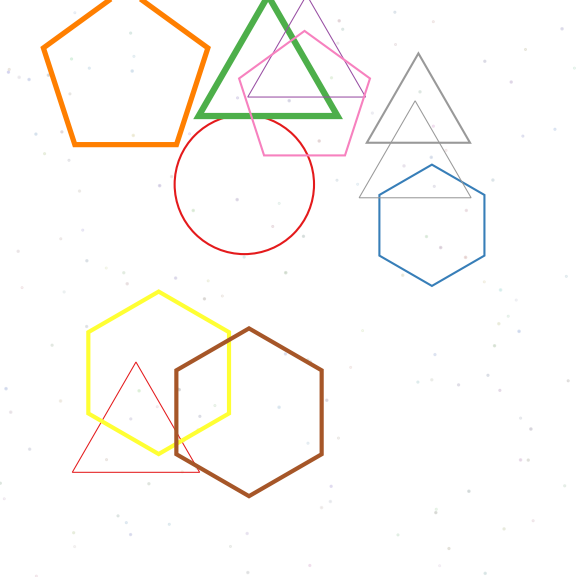[{"shape": "triangle", "thickness": 0.5, "radius": 0.64, "center": [0.235, 0.245]}, {"shape": "circle", "thickness": 1, "radius": 0.6, "center": [0.423, 0.68]}, {"shape": "hexagon", "thickness": 1, "radius": 0.53, "center": [0.748, 0.609]}, {"shape": "triangle", "thickness": 3, "radius": 0.69, "center": [0.464, 0.868]}, {"shape": "triangle", "thickness": 0.5, "radius": 0.59, "center": [0.531, 0.89]}, {"shape": "pentagon", "thickness": 2.5, "radius": 0.75, "center": [0.218, 0.87]}, {"shape": "hexagon", "thickness": 2, "radius": 0.7, "center": [0.275, 0.354]}, {"shape": "hexagon", "thickness": 2, "radius": 0.73, "center": [0.431, 0.285]}, {"shape": "pentagon", "thickness": 1, "radius": 0.6, "center": [0.527, 0.826]}, {"shape": "triangle", "thickness": 0.5, "radius": 0.56, "center": [0.719, 0.713]}, {"shape": "triangle", "thickness": 1, "radius": 0.52, "center": [0.725, 0.804]}]